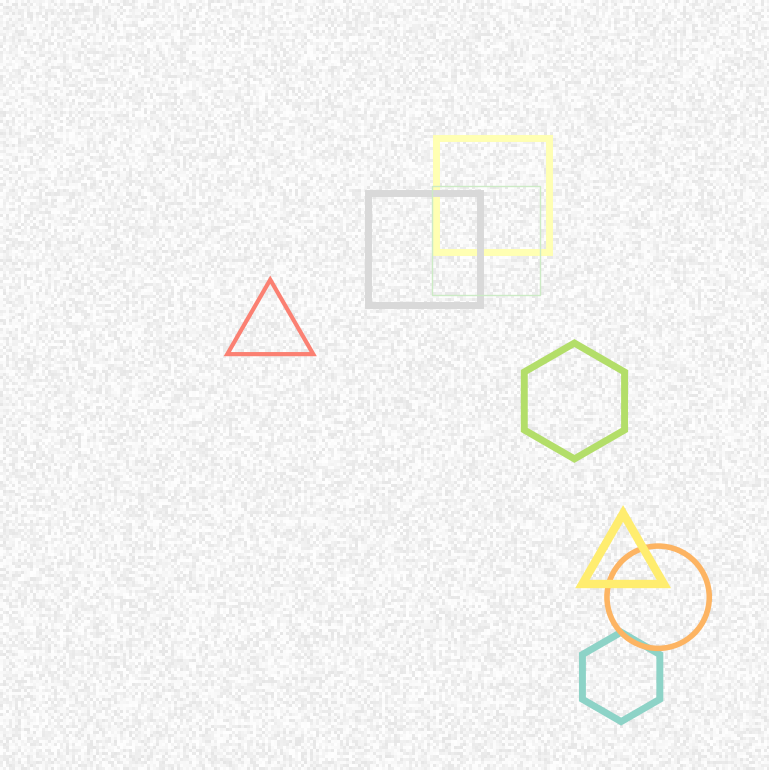[{"shape": "hexagon", "thickness": 2.5, "radius": 0.29, "center": [0.807, 0.121]}, {"shape": "square", "thickness": 2.5, "radius": 0.37, "center": [0.64, 0.747]}, {"shape": "triangle", "thickness": 1.5, "radius": 0.32, "center": [0.351, 0.572]}, {"shape": "circle", "thickness": 2, "radius": 0.33, "center": [0.855, 0.224]}, {"shape": "hexagon", "thickness": 2.5, "radius": 0.38, "center": [0.746, 0.479]}, {"shape": "square", "thickness": 2.5, "radius": 0.36, "center": [0.551, 0.677]}, {"shape": "square", "thickness": 0.5, "radius": 0.35, "center": [0.631, 0.688]}, {"shape": "triangle", "thickness": 3, "radius": 0.31, "center": [0.809, 0.272]}]